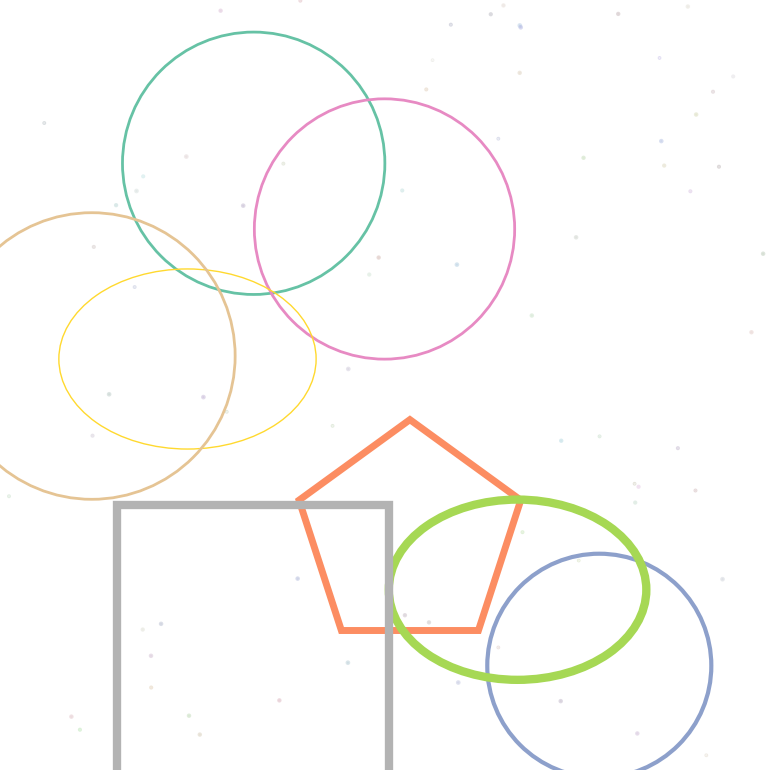[{"shape": "circle", "thickness": 1, "radius": 0.85, "center": [0.329, 0.788]}, {"shape": "pentagon", "thickness": 2.5, "radius": 0.76, "center": [0.532, 0.304]}, {"shape": "circle", "thickness": 1.5, "radius": 0.73, "center": [0.778, 0.135]}, {"shape": "circle", "thickness": 1, "radius": 0.85, "center": [0.499, 0.703]}, {"shape": "oval", "thickness": 3, "radius": 0.84, "center": [0.672, 0.234]}, {"shape": "oval", "thickness": 0.5, "radius": 0.84, "center": [0.243, 0.534]}, {"shape": "circle", "thickness": 1, "radius": 0.93, "center": [0.119, 0.538]}, {"shape": "square", "thickness": 3, "radius": 0.88, "center": [0.329, 0.167]}]